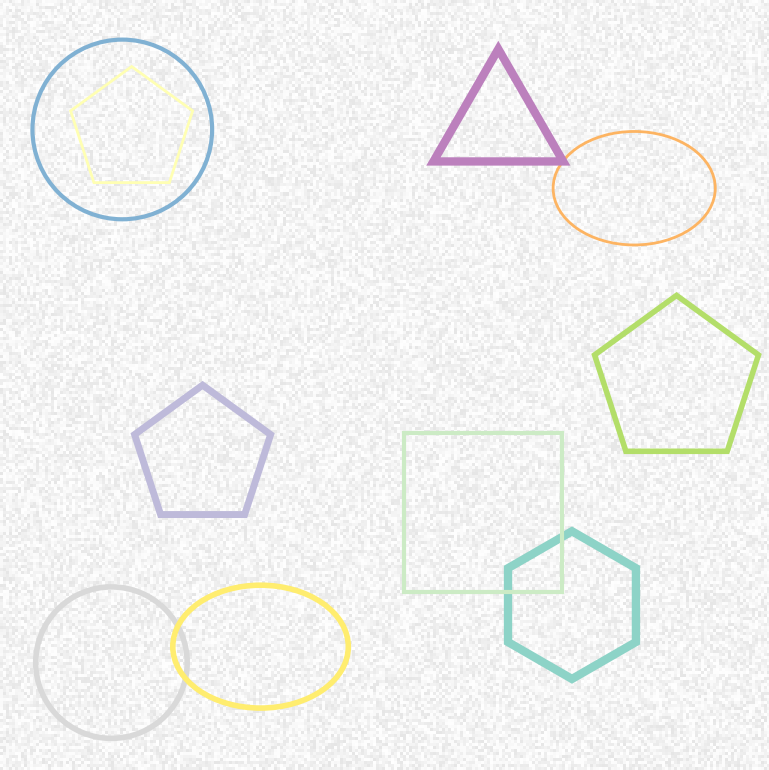[{"shape": "hexagon", "thickness": 3, "radius": 0.48, "center": [0.743, 0.214]}, {"shape": "pentagon", "thickness": 1, "radius": 0.42, "center": [0.171, 0.83]}, {"shape": "pentagon", "thickness": 2.5, "radius": 0.46, "center": [0.263, 0.407]}, {"shape": "circle", "thickness": 1.5, "radius": 0.58, "center": [0.159, 0.832]}, {"shape": "oval", "thickness": 1, "radius": 0.53, "center": [0.824, 0.756]}, {"shape": "pentagon", "thickness": 2, "radius": 0.56, "center": [0.879, 0.504]}, {"shape": "circle", "thickness": 2, "radius": 0.49, "center": [0.145, 0.139]}, {"shape": "triangle", "thickness": 3, "radius": 0.49, "center": [0.647, 0.839]}, {"shape": "square", "thickness": 1.5, "radius": 0.51, "center": [0.627, 0.335]}, {"shape": "oval", "thickness": 2, "radius": 0.57, "center": [0.338, 0.16]}]